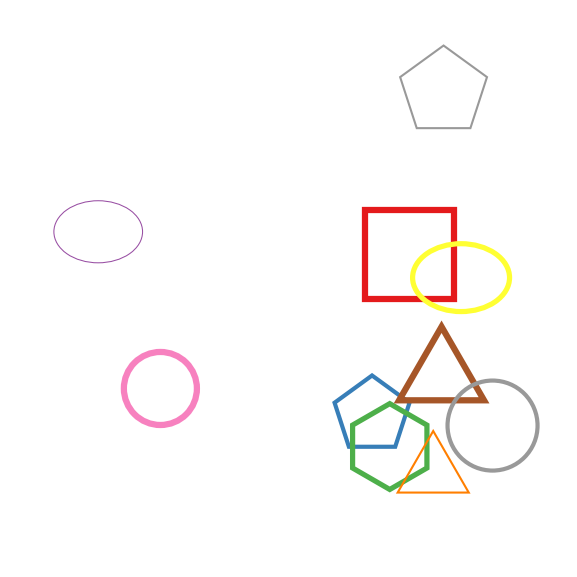[{"shape": "square", "thickness": 3, "radius": 0.38, "center": [0.709, 0.558]}, {"shape": "pentagon", "thickness": 2, "radius": 0.34, "center": [0.644, 0.281]}, {"shape": "hexagon", "thickness": 2.5, "radius": 0.37, "center": [0.675, 0.226]}, {"shape": "oval", "thickness": 0.5, "radius": 0.38, "center": [0.17, 0.598]}, {"shape": "triangle", "thickness": 1, "radius": 0.36, "center": [0.75, 0.182]}, {"shape": "oval", "thickness": 2.5, "radius": 0.42, "center": [0.798, 0.518]}, {"shape": "triangle", "thickness": 3, "radius": 0.42, "center": [0.765, 0.348]}, {"shape": "circle", "thickness": 3, "radius": 0.32, "center": [0.278, 0.326]}, {"shape": "circle", "thickness": 2, "radius": 0.39, "center": [0.853, 0.262]}, {"shape": "pentagon", "thickness": 1, "radius": 0.4, "center": [0.768, 0.841]}]